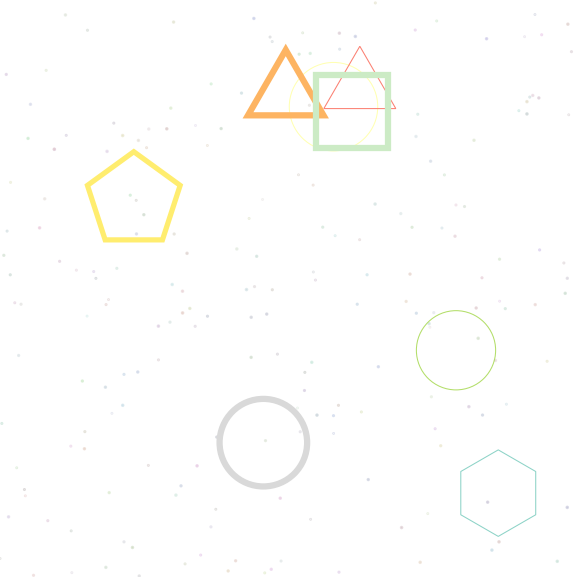[{"shape": "hexagon", "thickness": 0.5, "radius": 0.37, "center": [0.863, 0.145]}, {"shape": "circle", "thickness": 0.5, "radius": 0.38, "center": [0.577, 0.814]}, {"shape": "triangle", "thickness": 0.5, "radius": 0.36, "center": [0.623, 0.847]}, {"shape": "triangle", "thickness": 3, "radius": 0.38, "center": [0.495, 0.837]}, {"shape": "circle", "thickness": 0.5, "radius": 0.34, "center": [0.79, 0.393]}, {"shape": "circle", "thickness": 3, "radius": 0.38, "center": [0.456, 0.233]}, {"shape": "square", "thickness": 3, "radius": 0.32, "center": [0.61, 0.806]}, {"shape": "pentagon", "thickness": 2.5, "radius": 0.42, "center": [0.232, 0.652]}]